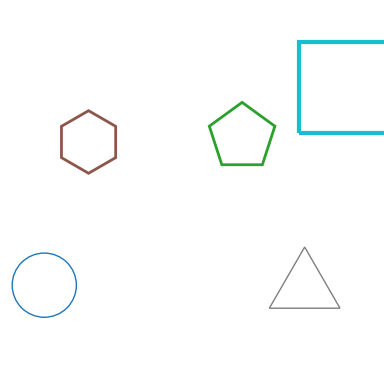[{"shape": "circle", "thickness": 1, "radius": 0.42, "center": [0.115, 0.259]}, {"shape": "pentagon", "thickness": 2, "radius": 0.45, "center": [0.629, 0.645]}, {"shape": "hexagon", "thickness": 2, "radius": 0.41, "center": [0.23, 0.631]}, {"shape": "triangle", "thickness": 1, "radius": 0.53, "center": [0.791, 0.252]}, {"shape": "square", "thickness": 3, "radius": 0.59, "center": [0.895, 0.773]}]